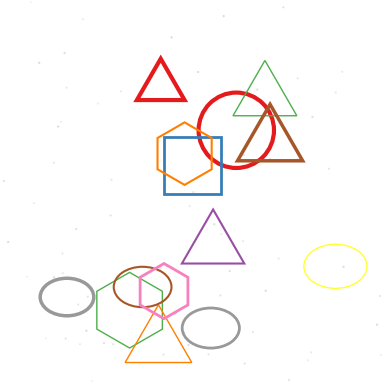[{"shape": "triangle", "thickness": 3, "radius": 0.36, "center": [0.417, 0.776]}, {"shape": "circle", "thickness": 3, "radius": 0.49, "center": [0.614, 0.662]}, {"shape": "square", "thickness": 2, "radius": 0.38, "center": [0.5, 0.57]}, {"shape": "hexagon", "thickness": 1, "radius": 0.49, "center": [0.337, 0.194]}, {"shape": "triangle", "thickness": 1, "radius": 0.48, "center": [0.688, 0.747]}, {"shape": "triangle", "thickness": 1.5, "radius": 0.47, "center": [0.554, 0.362]}, {"shape": "triangle", "thickness": 1, "radius": 0.5, "center": [0.411, 0.108]}, {"shape": "hexagon", "thickness": 1.5, "radius": 0.41, "center": [0.479, 0.601]}, {"shape": "oval", "thickness": 1, "radius": 0.41, "center": [0.871, 0.308]}, {"shape": "oval", "thickness": 1.5, "radius": 0.37, "center": [0.37, 0.255]}, {"shape": "triangle", "thickness": 2.5, "radius": 0.49, "center": [0.701, 0.631]}, {"shape": "hexagon", "thickness": 2, "radius": 0.36, "center": [0.426, 0.244]}, {"shape": "oval", "thickness": 2, "radius": 0.37, "center": [0.548, 0.148]}, {"shape": "oval", "thickness": 2.5, "radius": 0.35, "center": [0.174, 0.229]}]